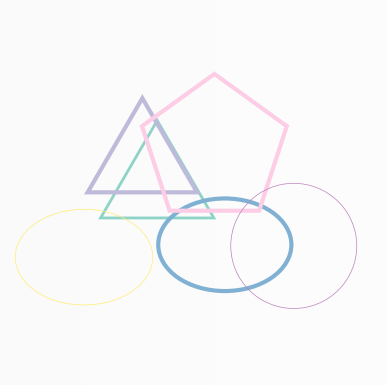[{"shape": "triangle", "thickness": 2, "radius": 0.84, "center": [0.406, 0.518]}, {"shape": "triangle", "thickness": 3, "radius": 0.81, "center": [0.367, 0.582]}, {"shape": "oval", "thickness": 3, "radius": 0.86, "center": [0.58, 0.364]}, {"shape": "pentagon", "thickness": 3, "radius": 0.98, "center": [0.553, 0.612]}, {"shape": "circle", "thickness": 0.5, "radius": 0.81, "center": [0.758, 0.361]}, {"shape": "oval", "thickness": 0.5, "radius": 0.89, "center": [0.217, 0.332]}]